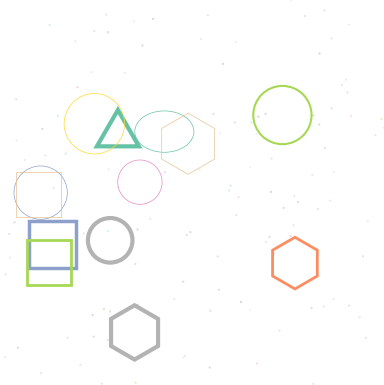[{"shape": "oval", "thickness": 0.5, "radius": 0.38, "center": [0.427, 0.658]}, {"shape": "triangle", "thickness": 3, "radius": 0.31, "center": [0.306, 0.651]}, {"shape": "hexagon", "thickness": 2, "radius": 0.34, "center": [0.766, 0.317]}, {"shape": "circle", "thickness": 0.5, "radius": 0.35, "center": [0.106, 0.5]}, {"shape": "square", "thickness": 2.5, "radius": 0.31, "center": [0.137, 0.366]}, {"shape": "circle", "thickness": 0.5, "radius": 0.29, "center": [0.363, 0.527]}, {"shape": "circle", "thickness": 1.5, "radius": 0.38, "center": [0.734, 0.701]}, {"shape": "square", "thickness": 2, "radius": 0.29, "center": [0.128, 0.318]}, {"shape": "circle", "thickness": 0.5, "radius": 0.39, "center": [0.245, 0.679]}, {"shape": "square", "thickness": 0.5, "radius": 0.29, "center": [0.101, 0.495]}, {"shape": "hexagon", "thickness": 0.5, "radius": 0.4, "center": [0.489, 0.627]}, {"shape": "hexagon", "thickness": 3, "radius": 0.35, "center": [0.35, 0.137]}, {"shape": "circle", "thickness": 3, "radius": 0.29, "center": [0.286, 0.376]}]